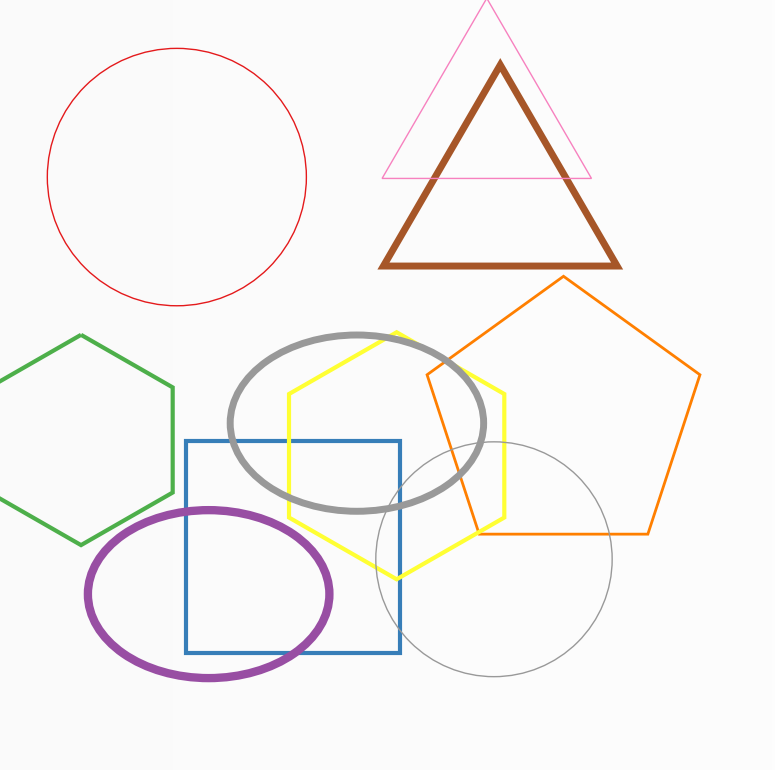[{"shape": "circle", "thickness": 0.5, "radius": 0.84, "center": [0.228, 0.77]}, {"shape": "square", "thickness": 1.5, "radius": 0.69, "center": [0.378, 0.289]}, {"shape": "hexagon", "thickness": 1.5, "radius": 0.68, "center": [0.105, 0.429]}, {"shape": "oval", "thickness": 3, "radius": 0.78, "center": [0.269, 0.228]}, {"shape": "pentagon", "thickness": 1, "radius": 0.93, "center": [0.727, 0.456]}, {"shape": "hexagon", "thickness": 1.5, "radius": 0.8, "center": [0.512, 0.408]}, {"shape": "triangle", "thickness": 2.5, "radius": 0.87, "center": [0.646, 0.742]}, {"shape": "triangle", "thickness": 0.5, "radius": 0.78, "center": [0.628, 0.846]}, {"shape": "circle", "thickness": 0.5, "radius": 0.76, "center": [0.637, 0.274]}, {"shape": "oval", "thickness": 2.5, "radius": 0.82, "center": [0.461, 0.45]}]